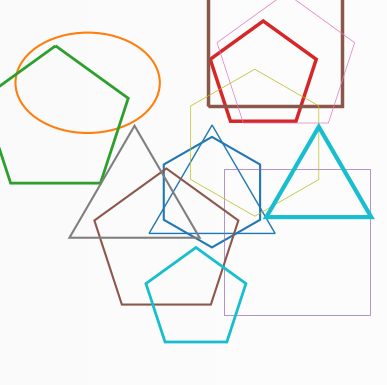[{"shape": "triangle", "thickness": 1, "radius": 0.94, "center": [0.547, 0.488]}, {"shape": "hexagon", "thickness": 1.5, "radius": 0.72, "center": [0.547, 0.501]}, {"shape": "oval", "thickness": 1.5, "radius": 0.93, "center": [0.226, 0.785]}, {"shape": "pentagon", "thickness": 2, "radius": 0.99, "center": [0.143, 0.684]}, {"shape": "pentagon", "thickness": 2.5, "radius": 0.72, "center": [0.679, 0.802]}, {"shape": "square", "thickness": 0.5, "radius": 0.95, "center": [0.767, 0.371]}, {"shape": "square", "thickness": 2.5, "radius": 0.86, "center": [0.71, 0.899]}, {"shape": "pentagon", "thickness": 1.5, "radius": 0.98, "center": [0.429, 0.367]}, {"shape": "pentagon", "thickness": 0.5, "radius": 0.93, "center": [0.738, 0.832]}, {"shape": "triangle", "thickness": 1.5, "radius": 0.97, "center": [0.347, 0.479]}, {"shape": "hexagon", "thickness": 0.5, "radius": 0.95, "center": [0.657, 0.629]}, {"shape": "pentagon", "thickness": 2, "radius": 0.68, "center": [0.506, 0.221]}, {"shape": "triangle", "thickness": 3, "radius": 0.78, "center": [0.823, 0.514]}]